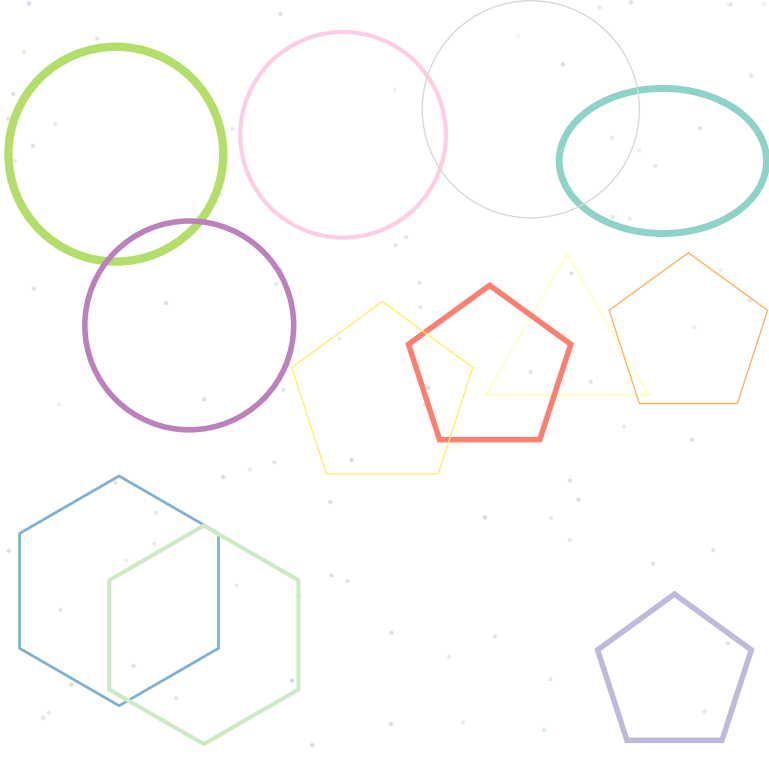[{"shape": "oval", "thickness": 2.5, "radius": 0.67, "center": [0.861, 0.791]}, {"shape": "triangle", "thickness": 0.5, "radius": 0.61, "center": [0.737, 0.548]}, {"shape": "pentagon", "thickness": 2, "radius": 0.52, "center": [0.876, 0.123]}, {"shape": "pentagon", "thickness": 2, "radius": 0.55, "center": [0.636, 0.519]}, {"shape": "hexagon", "thickness": 1, "radius": 0.75, "center": [0.155, 0.233]}, {"shape": "pentagon", "thickness": 0.5, "radius": 0.54, "center": [0.894, 0.564]}, {"shape": "circle", "thickness": 3, "radius": 0.7, "center": [0.15, 0.8]}, {"shape": "circle", "thickness": 1.5, "radius": 0.67, "center": [0.446, 0.825]}, {"shape": "circle", "thickness": 0.5, "radius": 0.71, "center": [0.689, 0.858]}, {"shape": "circle", "thickness": 2, "radius": 0.68, "center": [0.246, 0.577]}, {"shape": "hexagon", "thickness": 1.5, "radius": 0.71, "center": [0.265, 0.175]}, {"shape": "pentagon", "thickness": 0.5, "radius": 0.62, "center": [0.496, 0.485]}]